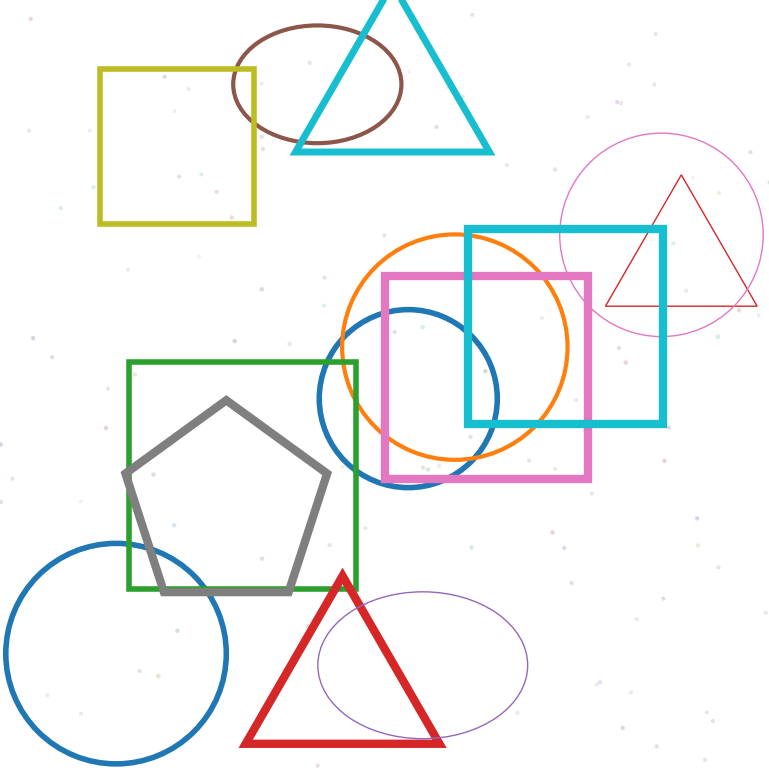[{"shape": "circle", "thickness": 2, "radius": 0.72, "center": [0.151, 0.151]}, {"shape": "circle", "thickness": 2, "radius": 0.58, "center": [0.53, 0.482]}, {"shape": "circle", "thickness": 1.5, "radius": 0.73, "center": [0.591, 0.549]}, {"shape": "square", "thickness": 2, "radius": 0.74, "center": [0.315, 0.382]}, {"shape": "triangle", "thickness": 3, "radius": 0.73, "center": [0.445, 0.107]}, {"shape": "triangle", "thickness": 0.5, "radius": 0.57, "center": [0.885, 0.659]}, {"shape": "oval", "thickness": 0.5, "radius": 0.68, "center": [0.549, 0.136]}, {"shape": "oval", "thickness": 1.5, "radius": 0.55, "center": [0.412, 0.891]}, {"shape": "square", "thickness": 3, "radius": 0.66, "center": [0.632, 0.51]}, {"shape": "circle", "thickness": 0.5, "radius": 0.66, "center": [0.859, 0.695]}, {"shape": "pentagon", "thickness": 3, "radius": 0.69, "center": [0.294, 0.342]}, {"shape": "square", "thickness": 2, "radius": 0.5, "center": [0.23, 0.81]}, {"shape": "square", "thickness": 3, "radius": 0.63, "center": [0.735, 0.576]}, {"shape": "triangle", "thickness": 2.5, "radius": 0.73, "center": [0.51, 0.875]}]